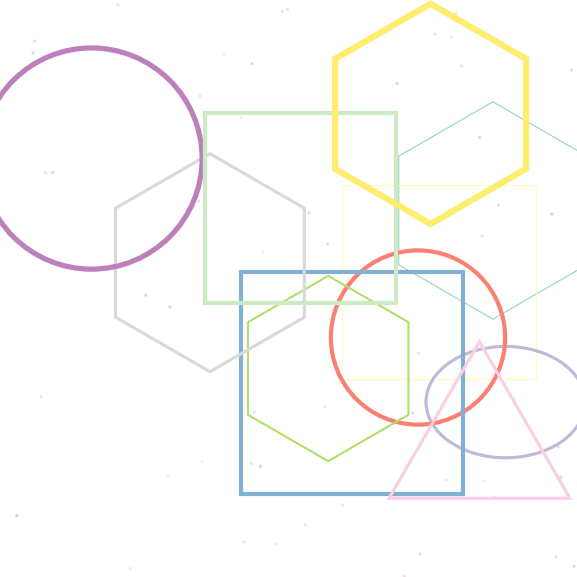[{"shape": "hexagon", "thickness": 0.5, "radius": 0.94, "center": [0.853, 0.635]}, {"shape": "square", "thickness": 0.5, "radius": 0.84, "center": [0.761, 0.511]}, {"shape": "oval", "thickness": 1.5, "radius": 0.69, "center": [0.875, 0.303]}, {"shape": "circle", "thickness": 2, "radius": 0.75, "center": [0.724, 0.415]}, {"shape": "square", "thickness": 2, "radius": 0.96, "center": [0.61, 0.336]}, {"shape": "hexagon", "thickness": 1, "radius": 0.8, "center": [0.568, 0.361]}, {"shape": "triangle", "thickness": 1.5, "radius": 0.9, "center": [0.83, 0.227]}, {"shape": "hexagon", "thickness": 1.5, "radius": 0.94, "center": [0.364, 0.544]}, {"shape": "circle", "thickness": 2.5, "radius": 0.96, "center": [0.158, 0.725]}, {"shape": "square", "thickness": 2, "radius": 0.82, "center": [0.521, 0.639]}, {"shape": "hexagon", "thickness": 3, "radius": 0.95, "center": [0.746, 0.802]}]